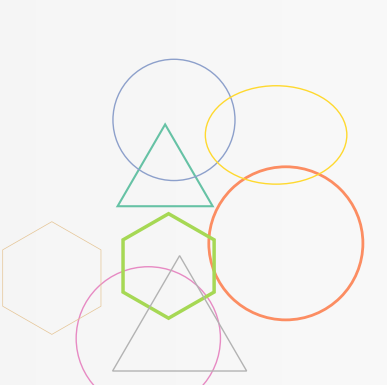[{"shape": "triangle", "thickness": 1.5, "radius": 0.71, "center": [0.426, 0.535]}, {"shape": "circle", "thickness": 2, "radius": 0.99, "center": [0.738, 0.368]}, {"shape": "circle", "thickness": 1, "radius": 0.79, "center": [0.449, 0.689]}, {"shape": "circle", "thickness": 1, "radius": 0.93, "center": [0.383, 0.121]}, {"shape": "hexagon", "thickness": 2.5, "radius": 0.68, "center": [0.435, 0.309]}, {"shape": "oval", "thickness": 1, "radius": 0.91, "center": [0.712, 0.649]}, {"shape": "hexagon", "thickness": 0.5, "radius": 0.73, "center": [0.134, 0.278]}, {"shape": "triangle", "thickness": 1, "radius": 1.0, "center": [0.464, 0.136]}]